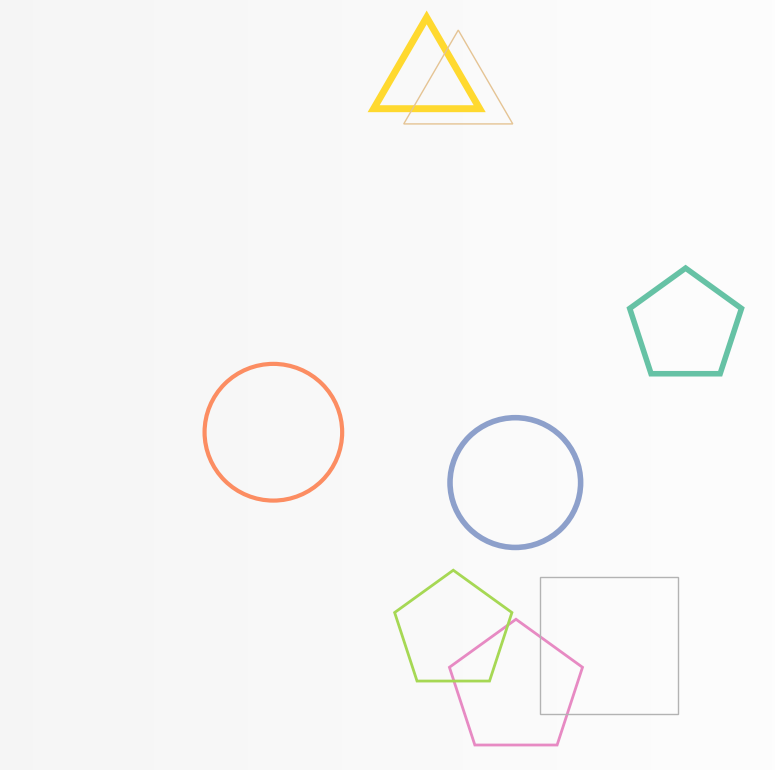[{"shape": "pentagon", "thickness": 2, "radius": 0.38, "center": [0.885, 0.576]}, {"shape": "circle", "thickness": 1.5, "radius": 0.44, "center": [0.353, 0.439]}, {"shape": "circle", "thickness": 2, "radius": 0.42, "center": [0.665, 0.373]}, {"shape": "pentagon", "thickness": 1, "radius": 0.45, "center": [0.666, 0.105]}, {"shape": "pentagon", "thickness": 1, "radius": 0.4, "center": [0.585, 0.18]}, {"shape": "triangle", "thickness": 2.5, "radius": 0.4, "center": [0.551, 0.898]}, {"shape": "triangle", "thickness": 0.5, "radius": 0.41, "center": [0.591, 0.88]}, {"shape": "square", "thickness": 0.5, "radius": 0.44, "center": [0.786, 0.162]}]